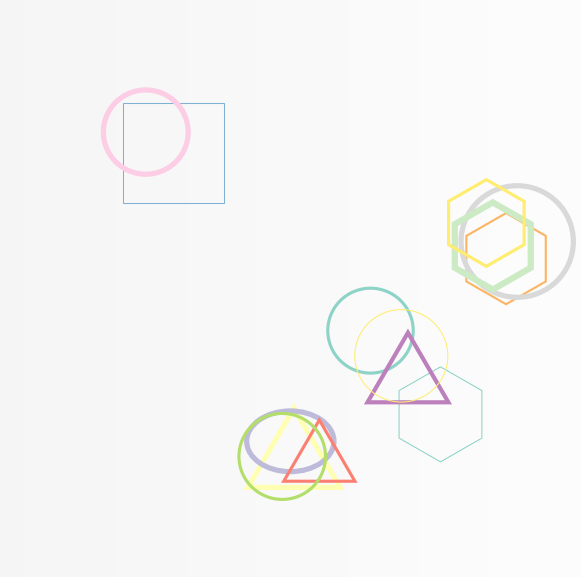[{"shape": "hexagon", "thickness": 0.5, "radius": 0.41, "center": [0.758, 0.282]}, {"shape": "circle", "thickness": 1.5, "radius": 0.37, "center": [0.637, 0.427]}, {"shape": "triangle", "thickness": 2.5, "radius": 0.46, "center": [0.506, 0.201]}, {"shape": "oval", "thickness": 2.5, "radius": 0.38, "center": [0.499, 0.235]}, {"shape": "triangle", "thickness": 1.5, "radius": 0.35, "center": [0.549, 0.201]}, {"shape": "square", "thickness": 0.5, "radius": 0.43, "center": [0.298, 0.734]}, {"shape": "hexagon", "thickness": 1, "radius": 0.39, "center": [0.871, 0.551]}, {"shape": "circle", "thickness": 1.5, "radius": 0.37, "center": [0.486, 0.209]}, {"shape": "circle", "thickness": 2.5, "radius": 0.36, "center": [0.251, 0.77]}, {"shape": "circle", "thickness": 2.5, "radius": 0.48, "center": [0.89, 0.581]}, {"shape": "triangle", "thickness": 2, "radius": 0.4, "center": [0.702, 0.343]}, {"shape": "hexagon", "thickness": 3, "radius": 0.38, "center": [0.848, 0.573]}, {"shape": "hexagon", "thickness": 1.5, "radius": 0.38, "center": [0.837, 0.613]}, {"shape": "circle", "thickness": 0.5, "radius": 0.4, "center": [0.69, 0.383]}]